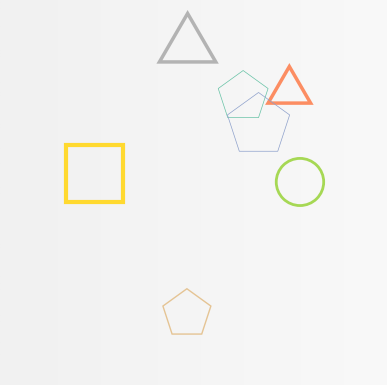[{"shape": "pentagon", "thickness": 0.5, "radius": 0.34, "center": [0.627, 0.749]}, {"shape": "triangle", "thickness": 2.5, "radius": 0.32, "center": [0.747, 0.764]}, {"shape": "pentagon", "thickness": 0.5, "radius": 0.42, "center": [0.667, 0.675]}, {"shape": "circle", "thickness": 2, "radius": 0.31, "center": [0.774, 0.527]}, {"shape": "square", "thickness": 3, "radius": 0.37, "center": [0.244, 0.549]}, {"shape": "pentagon", "thickness": 1, "radius": 0.33, "center": [0.482, 0.185]}, {"shape": "triangle", "thickness": 2.5, "radius": 0.42, "center": [0.484, 0.881]}]